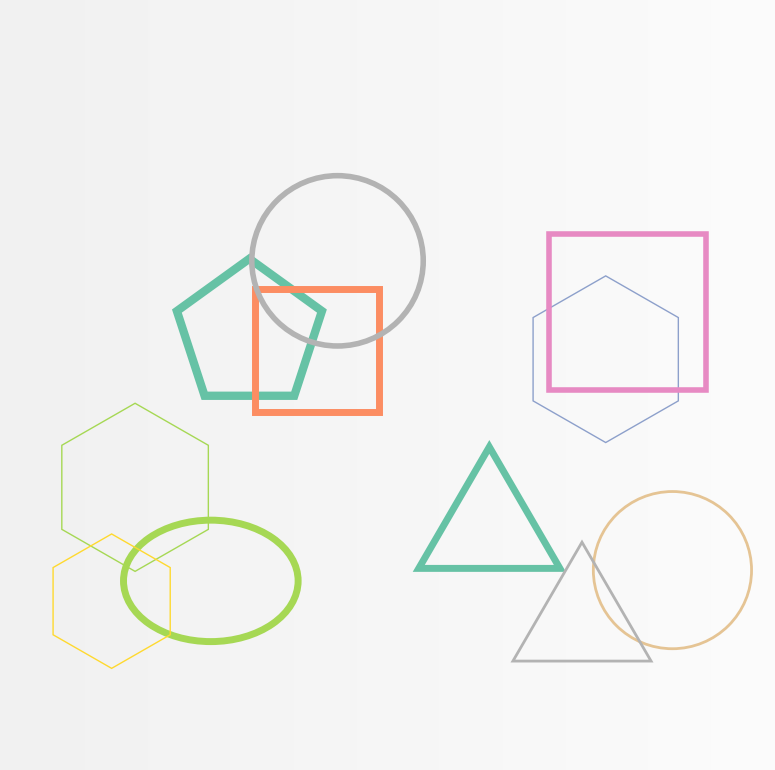[{"shape": "pentagon", "thickness": 3, "radius": 0.49, "center": [0.322, 0.566]}, {"shape": "triangle", "thickness": 2.5, "radius": 0.53, "center": [0.631, 0.314]}, {"shape": "square", "thickness": 2.5, "radius": 0.4, "center": [0.409, 0.544]}, {"shape": "hexagon", "thickness": 0.5, "radius": 0.54, "center": [0.782, 0.533]}, {"shape": "square", "thickness": 2, "radius": 0.51, "center": [0.809, 0.595]}, {"shape": "oval", "thickness": 2.5, "radius": 0.56, "center": [0.272, 0.246]}, {"shape": "hexagon", "thickness": 0.5, "radius": 0.55, "center": [0.174, 0.367]}, {"shape": "hexagon", "thickness": 0.5, "radius": 0.44, "center": [0.144, 0.219]}, {"shape": "circle", "thickness": 1, "radius": 0.51, "center": [0.868, 0.26]}, {"shape": "triangle", "thickness": 1, "radius": 0.51, "center": [0.751, 0.193]}, {"shape": "circle", "thickness": 2, "radius": 0.55, "center": [0.436, 0.661]}]